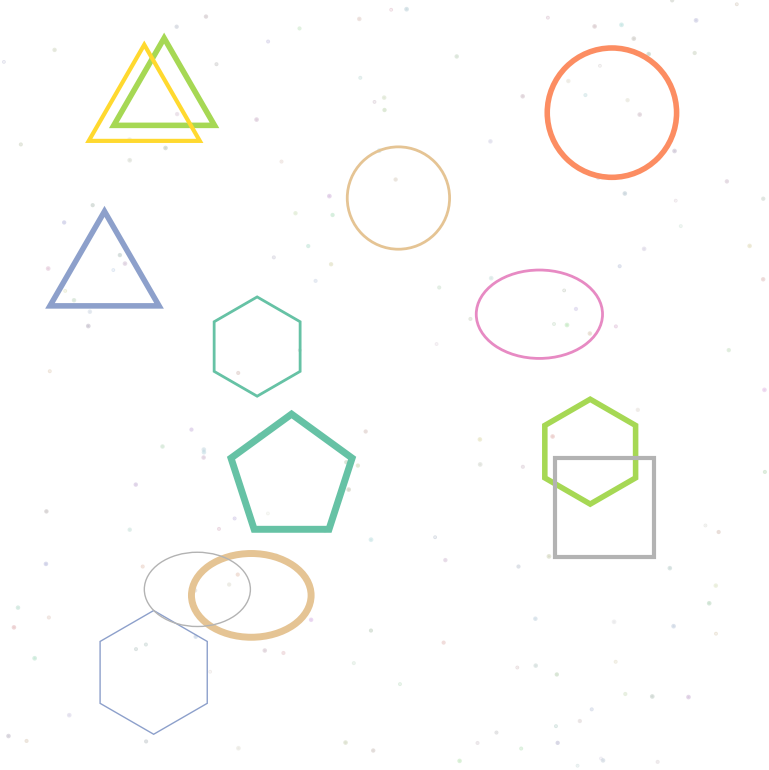[{"shape": "pentagon", "thickness": 2.5, "radius": 0.41, "center": [0.379, 0.379]}, {"shape": "hexagon", "thickness": 1, "radius": 0.32, "center": [0.334, 0.55]}, {"shape": "circle", "thickness": 2, "radius": 0.42, "center": [0.795, 0.854]}, {"shape": "triangle", "thickness": 2, "radius": 0.41, "center": [0.136, 0.644]}, {"shape": "hexagon", "thickness": 0.5, "radius": 0.4, "center": [0.2, 0.127]}, {"shape": "oval", "thickness": 1, "radius": 0.41, "center": [0.701, 0.592]}, {"shape": "hexagon", "thickness": 2, "radius": 0.34, "center": [0.767, 0.413]}, {"shape": "triangle", "thickness": 2, "radius": 0.38, "center": [0.213, 0.875]}, {"shape": "triangle", "thickness": 1.5, "radius": 0.42, "center": [0.187, 0.859]}, {"shape": "circle", "thickness": 1, "radius": 0.33, "center": [0.517, 0.743]}, {"shape": "oval", "thickness": 2.5, "radius": 0.39, "center": [0.326, 0.227]}, {"shape": "oval", "thickness": 0.5, "radius": 0.34, "center": [0.256, 0.235]}, {"shape": "square", "thickness": 1.5, "radius": 0.32, "center": [0.785, 0.341]}]